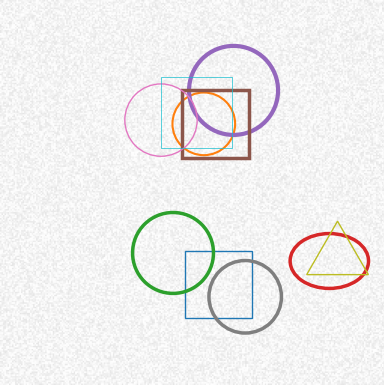[{"shape": "square", "thickness": 1, "radius": 0.44, "center": [0.568, 0.261]}, {"shape": "circle", "thickness": 1.5, "radius": 0.41, "center": [0.529, 0.678]}, {"shape": "circle", "thickness": 2.5, "radius": 0.53, "center": [0.449, 0.343]}, {"shape": "oval", "thickness": 2.5, "radius": 0.51, "center": [0.855, 0.322]}, {"shape": "circle", "thickness": 3, "radius": 0.58, "center": [0.607, 0.765]}, {"shape": "square", "thickness": 2.5, "radius": 0.44, "center": [0.56, 0.678]}, {"shape": "circle", "thickness": 1, "radius": 0.47, "center": [0.418, 0.688]}, {"shape": "circle", "thickness": 2.5, "radius": 0.47, "center": [0.637, 0.229]}, {"shape": "triangle", "thickness": 1, "radius": 0.46, "center": [0.877, 0.333]}, {"shape": "square", "thickness": 0.5, "radius": 0.46, "center": [0.51, 0.708]}]